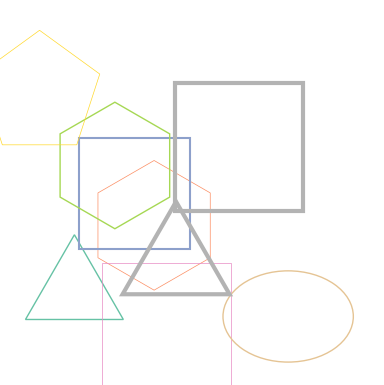[{"shape": "triangle", "thickness": 1, "radius": 0.73, "center": [0.193, 0.244]}, {"shape": "hexagon", "thickness": 0.5, "radius": 0.84, "center": [0.4, 0.415]}, {"shape": "square", "thickness": 1.5, "radius": 0.72, "center": [0.349, 0.497]}, {"shape": "square", "thickness": 0.5, "radius": 0.84, "center": [0.433, 0.149]}, {"shape": "hexagon", "thickness": 1, "radius": 0.82, "center": [0.298, 0.57]}, {"shape": "pentagon", "thickness": 0.5, "radius": 0.82, "center": [0.103, 0.757]}, {"shape": "oval", "thickness": 1, "radius": 0.85, "center": [0.748, 0.178]}, {"shape": "triangle", "thickness": 3, "radius": 0.8, "center": [0.457, 0.316]}, {"shape": "square", "thickness": 3, "radius": 0.83, "center": [0.62, 0.619]}]